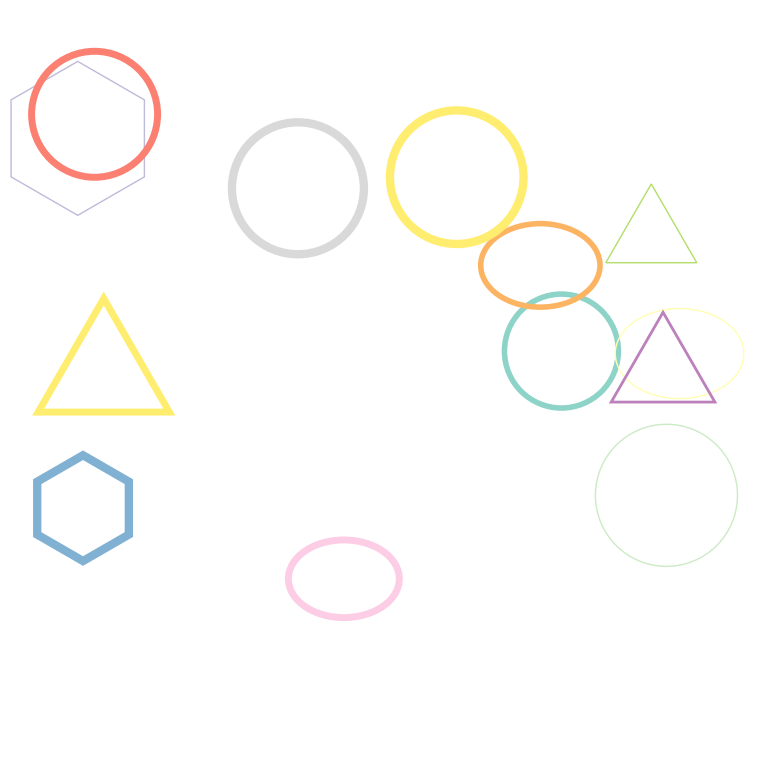[{"shape": "circle", "thickness": 2, "radius": 0.37, "center": [0.729, 0.544]}, {"shape": "oval", "thickness": 0.5, "radius": 0.42, "center": [0.883, 0.541]}, {"shape": "hexagon", "thickness": 0.5, "radius": 0.5, "center": [0.101, 0.82]}, {"shape": "circle", "thickness": 2.5, "radius": 0.41, "center": [0.123, 0.852]}, {"shape": "hexagon", "thickness": 3, "radius": 0.34, "center": [0.108, 0.34]}, {"shape": "oval", "thickness": 2, "radius": 0.39, "center": [0.702, 0.655]}, {"shape": "triangle", "thickness": 0.5, "radius": 0.34, "center": [0.846, 0.693]}, {"shape": "oval", "thickness": 2.5, "radius": 0.36, "center": [0.447, 0.248]}, {"shape": "circle", "thickness": 3, "radius": 0.43, "center": [0.387, 0.755]}, {"shape": "triangle", "thickness": 1, "radius": 0.39, "center": [0.861, 0.517]}, {"shape": "circle", "thickness": 0.5, "radius": 0.46, "center": [0.866, 0.357]}, {"shape": "circle", "thickness": 3, "radius": 0.43, "center": [0.593, 0.77]}, {"shape": "triangle", "thickness": 2.5, "radius": 0.49, "center": [0.135, 0.514]}]